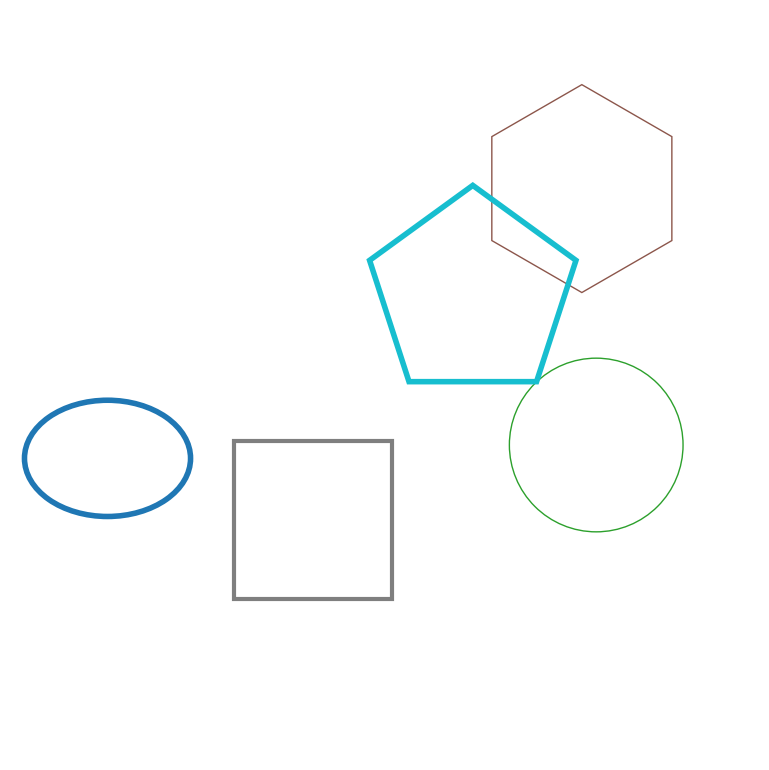[{"shape": "oval", "thickness": 2, "radius": 0.54, "center": [0.14, 0.405]}, {"shape": "circle", "thickness": 0.5, "radius": 0.56, "center": [0.774, 0.422]}, {"shape": "hexagon", "thickness": 0.5, "radius": 0.67, "center": [0.756, 0.755]}, {"shape": "square", "thickness": 1.5, "radius": 0.51, "center": [0.406, 0.325]}, {"shape": "pentagon", "thickness": 2, "radius": 0.7, "center": [0.614, 0.618]}]